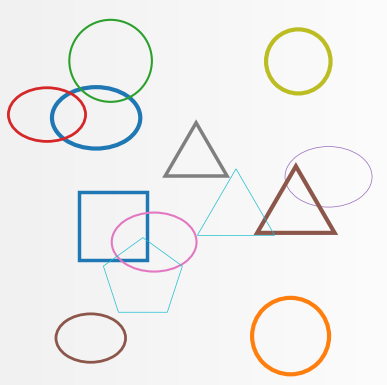[{"shape": "oval", "thickness": 3, "radius": 0.57, "center": [0.248, 0.694]}, {"shape": "square", "thickness": 2.5, "radius": 0.44, "center": [0.291, 0.412]}, {"shape": "circle", "thickness": 3, "radius": 0.5, "center": [0.75, 0.127]}, {"shape": "circle", "thickness": 1.5, "radius": 0.53, "center": [0.285, 0.842]}, {"shape": "oval", "thickness": 2, "radius": 0.5, "center": [0.121, 0.702]}, {"shape": "oval", "thickness": 0.5, "radius": 0.56, "center": [0.848, 0.541]}, {"shape": "oval", "thickness": 2, "radius": 0.45, "center": [0.234, 0.122]}, {"shape": "triangle", "thickness": 3, "radius": 0.58, "center": [0.764, 0.453]}, {"shape": "oval", "thickness": 1.5, "radius": 0.55, "center": [0.398, 0.371]}, {"shape": "triangle", "thickness": 2.5, "radius": 0.46, "center": [0.506, 0.589]}, {"shape": "circle", "thickness": 3, "radius": 0.42, "center": [0.77, 0.841]}, {"shape": "triangle", "thickness": 0.5, "radius": 0.58, "center": [0.609, 0.446]}, {"shape": "pentagon", "thickness": 0.5, "radius": 0.54, "center": [0.369, 0.276]}]